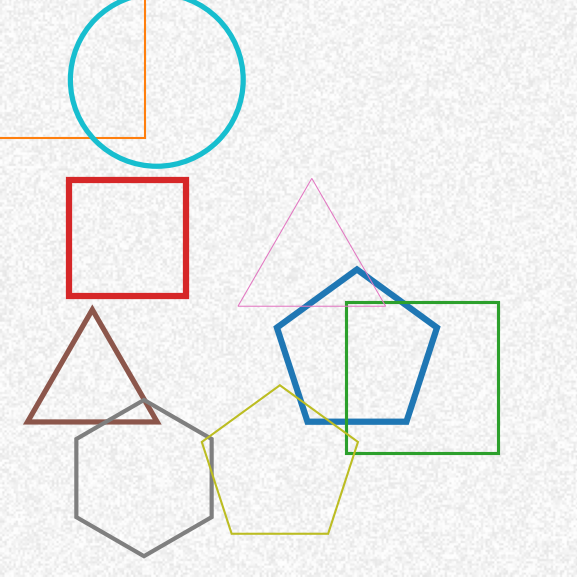[{"shape": "pentagon", "thickness": 3, "radius": 0.73, "center": [0.618, 0.387]}, {"shape": "square", "thickness": 1, "radius": 0.67, "center": [0.117, 0.894]}, {"shape": "square", "thickness": 1.5, "radius": 0.66, "center": [0.731, 0.346]}, {"shape": "square", "thickness": 3, "radius": 0.5, "center": [0.221, 0.587]}, {"shape": "triangle", "thickness": 2.5, "radius": 0.65, "center": [0.16, 0.333]}, {"shape": "triangle", "thickness": 0.5, "radius": 0.74, "center": [0.54, 0.543]}, {"shape": "hexagon", "thickness": 2, "radius": 0.68, "center": [0.249, 0.171]}, {"shape": "pentagon", "thickness": 1, "radius": 0.71, "center": [0.485, 0.19]}, {"shape": "circle", "thickness": 2.5, "radius": 0.75, "center": [0.271, 0.861]}]